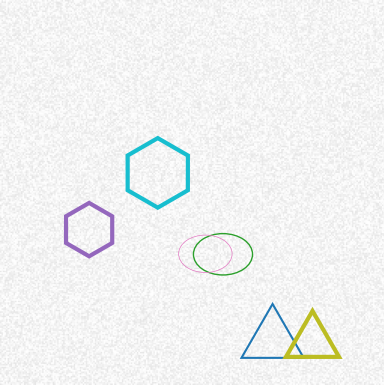[{"shape": "triangle", "thickness": 1.5, "radius": 0.47, "center": [0.708, 0.117]}, {"shape": "oval", "thickness": 1, "radius": 0.38, "center": [0.579, 0.34]}, {"shape": "hexagon", "thickness": 3, "radius": 0.35, "center": [0.231, 0.404]}, {"shape": "oval", "thickness": 0.5, "radius": 0.35, "center": [0.533, 0.341]}, {"shape": "triangle", "thickness": 3, "radius": 0.4, "center": [0.812, 0.113]}, {"shape": "hexagon", "thickness": 3, "radius": 0.45, "center": [0.41, 0.551]}]